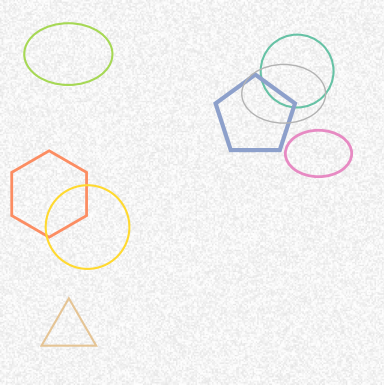[{"shape": "circle", "thickness": 1.5, "radius": 0.47, "center": [0.772, 0.815]}, {"shape": "hexagon", "thickness": 2, "radius": 0.56, "center": [0.128, 0.496]}, {"shape": "pentagon", "thickness": 3, "radius": 0.54, "center": [0.663, 0.698]}, {"shape": "oval", "thickness": 2, "radius": 0.43, "center": [0.827, 0.601]}, {"shape": "oval", "thickness": 1.5, "radius": 0.57, "center": [0.178, 0.859]}, {"shape": "circle", "thickness": 1.5, "radius": 0.54, "center": [0.227, 0.41]}, {"shape": "triangle", "thickness": 1.5, "radius": 0.41, "center": [0.179, 0.143]}, {"shape": "oval", "thickness": 1, "radius": 0.54, "center": [0.737, 0.756]}]